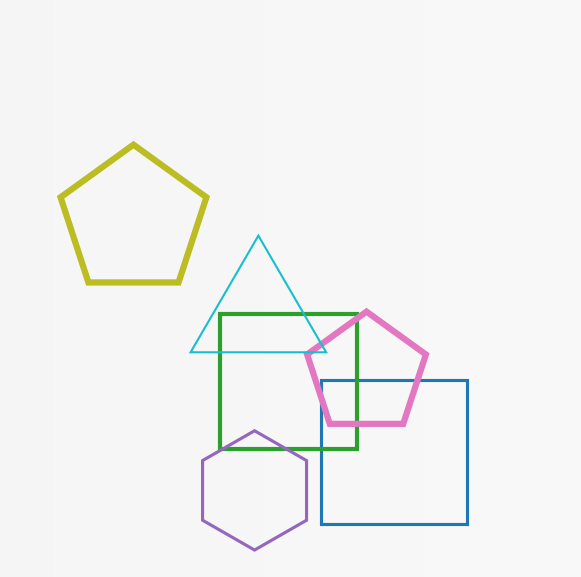[{"shape": "square", "thickness": 1.5, "radius": 0.63, "center": [0.678, 0.216]}, {"shape": "square", "thickness": 2, "radius": 0.59, "center": [0.496, 0.338]}, {"shape": "hexagon", "thickness": 1.5, "radius": 0.52, "center": [0.438, 0.15]}, {"shape": "pentagon", "thickness": 3, "radius": 0.54, "center": [0.631, 0.352]}, {"shape": "pentagon", "thickness": 3, "radius": 0.66, "center": [0.23, 0.617]}, {"shape": "triangle", "thickness": 1, "radius": 0.67, "center": [0.445, 0.456]}]